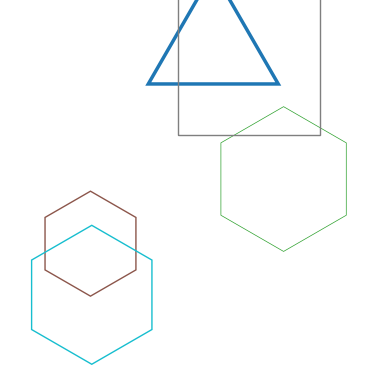[{"shape": "triangle", "thickness": 2.5, "radius": 0.97, "center": [0.554, 0.879]}, {"shape": "hexagon", "thickness": 0.5, "radius": 0.94, "center": [0.737, 0.535]}, {"shape": "hexagon", "thickness": 1, "radius": 0.68, "center": [0.235, 0.367]}, {"shape": "square", "thickness": 1, "radius": 0.92, "center": [0.646, 0.834]}, {"shape": "hexagon", "thickness": 1, "radius": 0.9, "center": [0.238, 0.234]}]